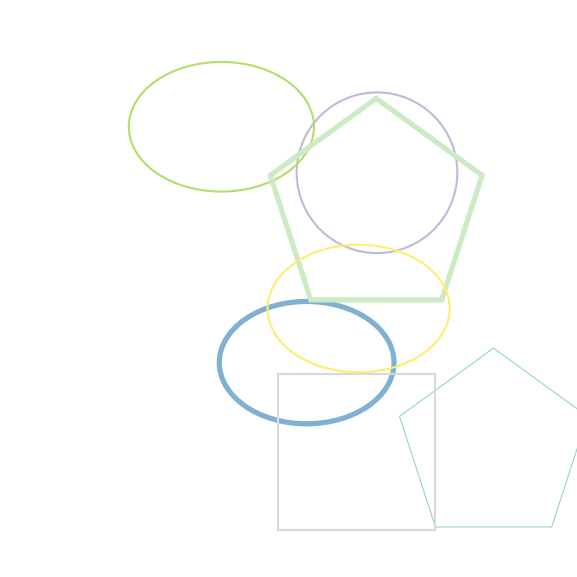[{"shape": "pentagon", "thickness": 0.5, "radius": 0.86, "center": [0.855, 0.225]}, {"shape": "circle", "thickness": 1, "radius": 0.7, "center": [0.653, 0.7]}, {"shape": "oval", "thickness": 2.5, "radius": 0.76, "center": [0.531, 0.371]}, {"shape": "oval", "thickness": 1, "radius": 0.8, "center": [0.383, 0.78]}, {"shape": "square", "thickness": 1, "radius": 0.68, "center": [0.617, 0.216]}, {"shape": "pentagon", "thickness": 2.5, "radius": 0.96, "center": [0.651, 0.636]}, {"shape": "oval", "thickness": 1, "radius": 0.79, "center": [0.621, 0.465]}]